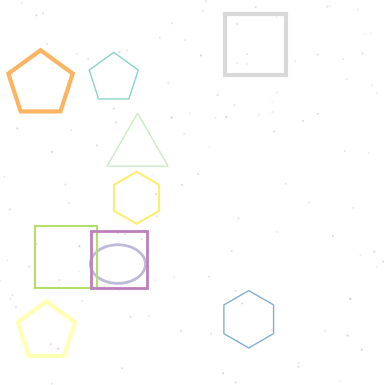[{"shape": "pentagon", "thickness": 1, "radius": 0.33, "center": [0.295, 0.797]}, {"shape": "pentagon", "thickness": 3, "radius": 0.39, "center": [0.121, 0.139]}, {"shape": "oval", "thickness": 2, "radius": 0.36, "center": [0.306, 0.314]}, {"shape": "hexagon", "thickness": 1, "radius": 0.37, "center": [0.646, 0.171]}, {"shape": "pentagon", "thickness": 3, "radius": 0.44, "center": [0.105, 0.782]}, {"shape": "square", "thickness": 1.5, "radius": 0.4, "center": [0.171, 0.332]}, {"shape": "square", "thickness": 3, "radius": 0.39, "center": [0.664, 0.884]}, {"shape": "square", "thickness": 2, "radius": 0.37, "center": [0.309, 0.326]}, {"shape": "triangle", "thickness": 1, "radius": 0.46, "center": [0.357, 0.614]}, {"shape": "hexagon", "thickness": 1.5, "radius": 0.34, "center": [0.355, 0.486]}]